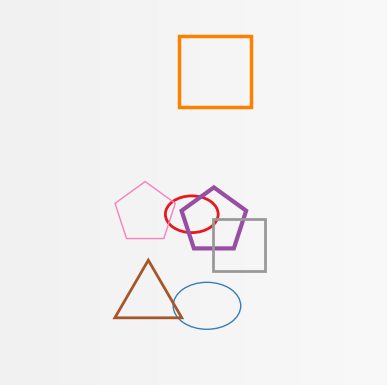[{"shape": "oval", "thickness": 2, "radius": 0.34, "center": [0.495, 0.444]}, {"shape": "oval", "thickness": 1, "radius": 0.44, "center": [0.534, 0.206]}, {"shape": "pentagon", "thickness": 3, "radius": 0.44, "center": [0.552, 0.426]}, {"shape": "square", "thickness": 2.5, "radius": 0.46, "center": [0.556, 0.814]}, {"shape": "triangle", "thickness": 2, "radius": 0.5, "center": [0.383, 0.224]}, {"shape": "pentagon", "thickness": 1, "radius": 0.41, "center": [0.375, 0.447]}, {"shape": "square", "thickness": 2, "radius": 0.34, "center": [0.616, 0.365]}]